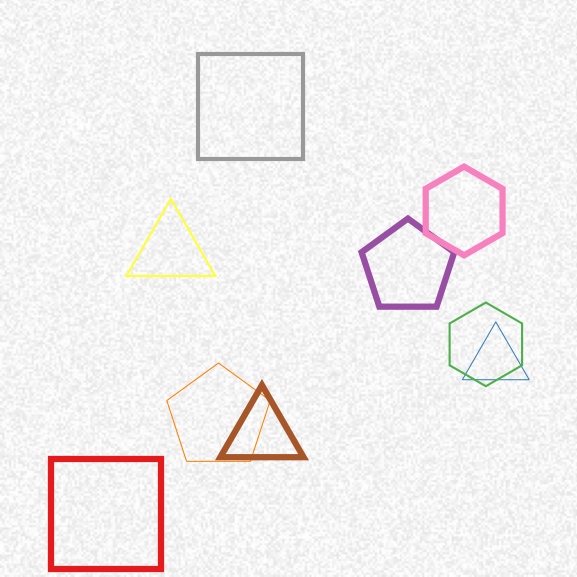[{"shape": "square", "thickness": 3, "radius": 0.48, "center": [0.184, 0.109]}, {"shape": "triangle", "thickness": 0.5, "radius": 0.33, "center": [0.858, 0.375]}, {"shape": "hexagon", "thickness": 1, "radius": 0.36, "center": [0.841, 0.403]}, {"shape": "pentagon", "thickness": 3, "radius": 0.42, "center": [0.706, 0.536]}, {"shape": "pentagon", "thickness": 0.5, "radius": 0.47, "center": [0.378, 0.276]}, {"shape": "triangle", "thickness": 1, "radius": 0.45, "center": [0.296, 0.566]}, {"shape": "triangle", "thickness": 3, "radius": 0.42, "center": [0.454, 0.249]}, {"shape": "hexagon", "thickness": 3, "radius": 0.38, "center": [0.804, 0.634]}, {"shape": "square", "thickness": 2, "radius": 0.46, "center": [0.433, 0.815]}]